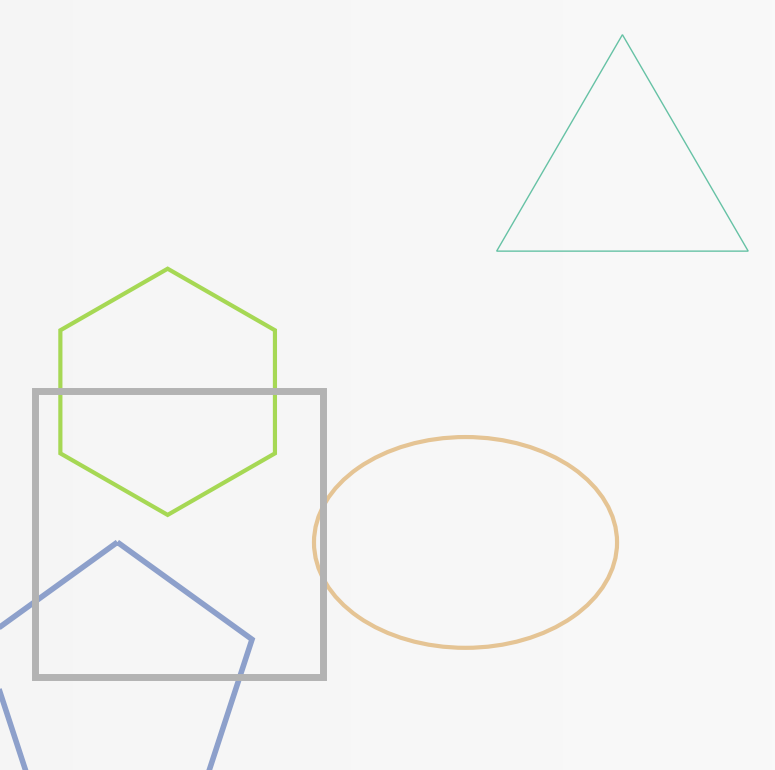[{"shape": "triangle", "thickness": 0.5, "radius": 0.94, "center": [0.803, 0.768]}, {"shape": "pentagon", "thickness": 2, "radius": 0.91, "center": [0.151, 0.113]}, {"shape": "hexagon", "thickness": 1.5, "radius": 0.8, "center": [0.216, 0.491]}, {"shape": "oval", "thickness": 1.5, "radius": 0.98, "center": [0.601, 0.296]}, {"shape": "square", "thickness": 2.5, "radius": 0.93, "center": [0.231, 0.307]}]